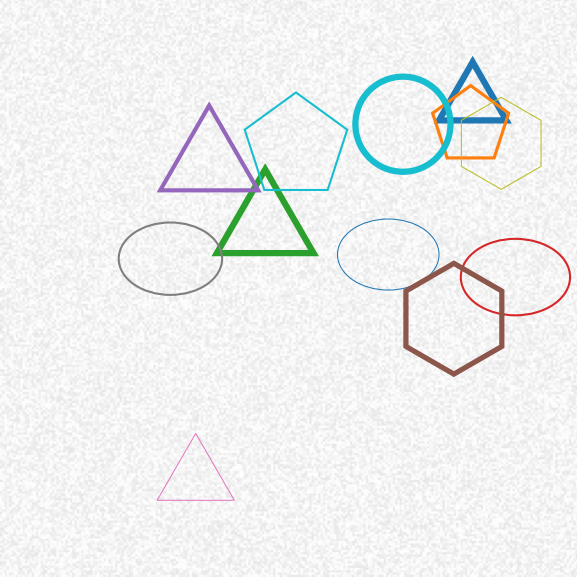[{"shape": "oval", "thickness": 0.5, "radius": 0.44, "center": [0.672, 0.558]}, {"shape": "triangle", "thickness": 3, "radius": 0.34, "center": [0.818, 0.824]}, {"shape": "pentagon", "thickness": 1.5, "radius": 0.35, "center": [0.815, 0.782]}, {"shape": "triangle", "thickness": 3, "radius": 0.48, "center": [0.459, 0.609]}, {"shape": "oval", "thickness": 1, "radius": 0.47, "center": [0.893, 0.519]}, {"shape": "triangle", "thickness": 2, "radius": 0.49, "center": [0.362, 0.719]}, {"shape": "hexagon", "thickness": 2.5, "radius": 0.48, "center": [0.786, 0.447]}, {"shape": "triangle", "thickness": 0.5, "radius": 0.39, "center": [0.339, 0.171]}, {"shape": "oval", "thickness": 1, "radius": 0.45, "center": [0.295, 0.551]}, {"shape": "hexagon", "thickness": 0.5, "radius": 0.4, "center": [0.868, 0.751]}, {"shape": "circle", "thickness": 3, "radius": 0.41, "center": [0.698, 0.784]}, {"shape": "pentagon", "thickness": 1, "radius": 0.47, "center": [0.513, 0.746]}]